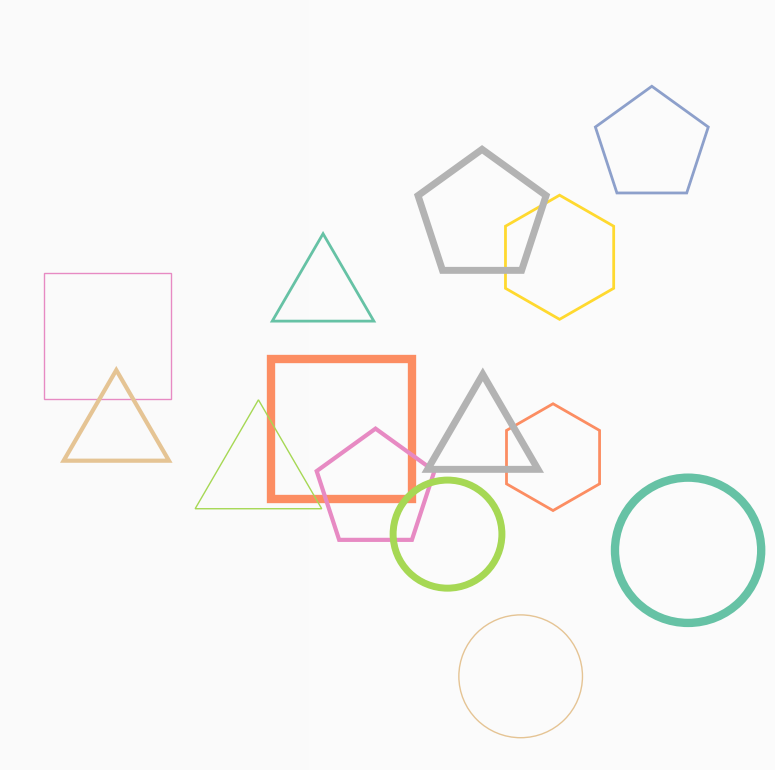[{"shape": "circle", "thickness": 3, "radius": 0.47, "center": [0.888, 0.285]}, {"shape": "triangle", "thickness": 1, "radius": 0.38, "center": [0.417, 0.621]}, {"shape": "square", "thickness": 3, "radius": 0.45, "center": [0.441, 0.443]}, {"shape": "hexagon", "thickness": 1, "radius": 0.35, "center": [0.714, 0.406]}, {"shape": "pentagon", "thickness": 1, "radius": 0.38, "center": [0.841, 0.811]}, {"shape": "pentagon", "thickness": 1.5, "radius": 0.4, "center": [0.485, 0.363]}, {"shape": "square", "thickness": 0.5, "radius": 0.41, "center": [0.138, 0.564]}, {"shape": "triangle", "thickness": 0.5, "radius": 0.47, "center": [0.333, 0.386]}, {"shape": "circle", "thickness": 2.5, "radius": 0.35, "center": [0.577, 0.306]}, {"shape": "hexagon", "thickness": 1, "radius": 0.4, "center": [0.722, 0.666]}, {"shape": "circle", "thickness": 0.5, "radius": 0.4, "center": [0.672, 0.122]}, {"shape": "triangle", "thickness": 1.5, "radius": 0.39, "center": [0.15, 0.441]}, {"shape": "triangle", "thickness": 2.5, "radius": 0.41, "center": [0.623, 0.432]}, {"shape": "pentagon", "thickness": 2.5, "radius": 0.43, "center": [0.622, 0.719]}]